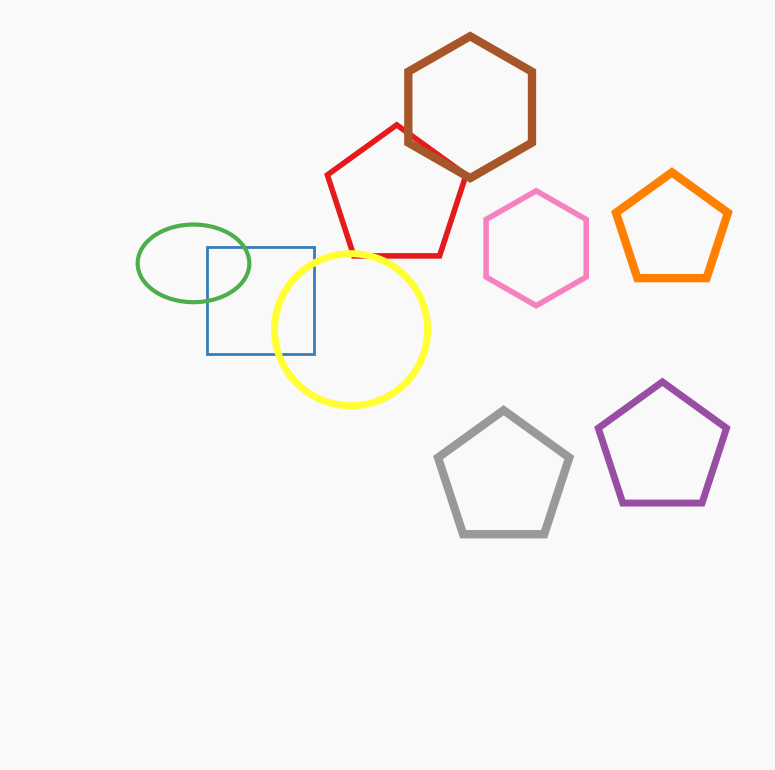[{"shape": "pentagon", "thickness": 2, "radius": 0.47, "center": [0.512, 0.744]}, {"shape": "square", "thickness": 1, "radius": 0.35, "center": [0.336, 0.609]}, {"shape": "oval", "thickness": 1.5, "radius": 0.36, "center": [0.25, 0.658]}, {"shape": "pentagon", "thickness": 2.5, "radius": 0.43, "center": [0.855, 0.417]}, {"shape": "pentagon", "thickness": 3, "radius": 0.38, "center": [0.867, 0.7]}, {"shape": "circle", "thickness": 2.5, "radius": 0.49, "center": [0.453, 0.572]}, {"shape": "hexagon", "thickness": 3, "radius": 0.46, "center": [0.607, 0.861]}, {"shape": "hexagon", "thickness": 2, "radius": 0.37, "center": [0.692, 0.678]}, {"shape": "pentagon", "thickness": 3, "radius": 0.45, "center": [0.65, 0.378]}]